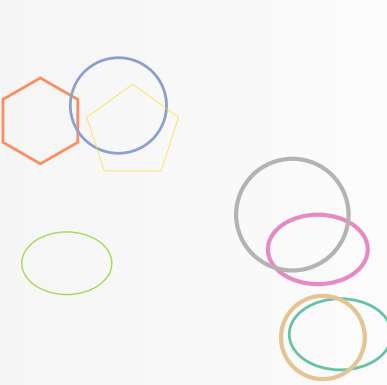[{"shape": "oval", "thickness": 2, "radius": 0.66, "center": [0.878, 0.132]}, {"shape": "hexagon", "thickness": 2, "radius": 0.56, "center": [0.104, 0.686]}, {"shape": "circle", "thickness": 2, "radius": 0.62, "center": [0.306, 0.726]}, {"shape": "oval", "thickness": 3, "radius": 0.64, "center": [0.82, 0.352]}, {"shape": "oval", "thickness": 1, "radius": 0.58, "center": [0.172, 0.316]}, {"shape": "pentagon", "thickness": 0.5, "radius": 0.62, "center": [0.342, 0.657]}, {"shape": "circle", "thickness": 3, "radius": 0.54, "center": [0.833, 0.123]}, {"shape": "circle", "thickness": 3, "radius": 0.73, "center": [0.754, 0.443]}]